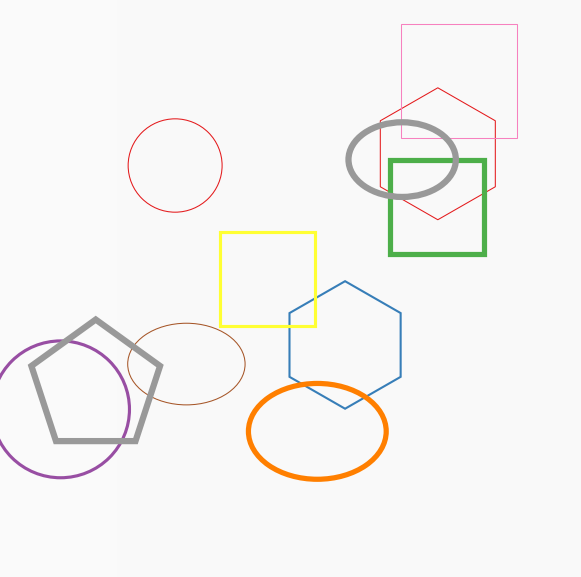[{"shape": "hexagon", "thickness": 0.5, "radius": 0.57, "center": [0.753, 0.733]}, {"shape": "circle", "thickness": 0.5, "radius": 0.4, "center": [0.301, 0.713]}, {"shape": "hexagon", "thickness": 1, "radius": 0.55, "center": [0.594, 0.402]}, {"shape": "square", "thickness": 2.5, "radius": 0.41, "center": [0.752, 0.642]}, {"shape": "circle", "thickness": 1.5, "radius": 0.59, "center": [0.104, 0.29]}, {"shape": "oval", "thickness": 2.5, "radius": 0.59, "center": [0.546, 0.252]}, {"shape": "square", "thickness": 1.5, "radius": 0.41, "center": [0.46, 0.516]}, {"shape": "oval", "thickness": 0.5, "radius": 0.5, "center": [0.321, 0.369]}, {"shape": "square", "thickness": 0.5, "radius": 0.5, "center": [0.79, 0.859]}, {"shape": "pentagon", "thickness": 3, "radius": 0.58, "center": [0.165, 0.329]}, {"shape": "oval", "thickness": 3, "radius": 0.46, "center": [0.692, 0.723]}]